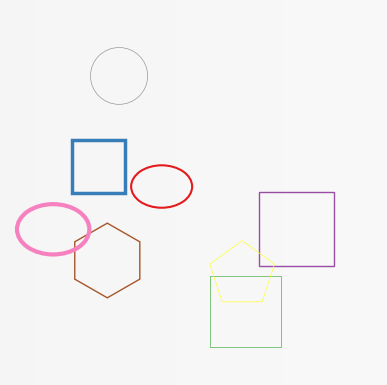[{"shape": "oval", "thickness": 1.5, "radius": 0.39, "center": [0.417, 0.516]}, {"shape": "square", "thickness": 2.5, "radius": 0.34, "center": [0.254, 0.568]}, {"shape": "square", "thickness": 0.5, "radius": 0.46, "center": [0.634, 0.191]}, {"shape": "square", "thickness": 1, "radius": 0.48, "center": [0.765, 0.405]}, {"shape": "pentagon", "thickness": 0.5, "radius": 0.44, "center": [0.625, 0.287]}, {"shape": "hexagon", "thickness": 1, "radius": 0.48, "center": [0.277, 0.323]}, {"shape": "oval", "thickness": 3, "radius": 0.47, "center": [0.137, 0.404]}, {"shape": "circle", "thickness": 0.5, "radius": 0.37, "center": [0.307, 0.803]}]